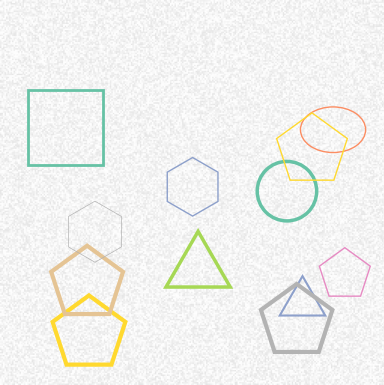[{"shape": "square", "thickness": 2, "radius": 0.49, "center": [0.17, 0.669]}, {"shape": "circle", "thickness": 2.5, "radius": 0.39, "center": [0.745, 0.503]}, {"shape": "oval", "thickness": 1, "radius": 0.42, "center": [0.865, 0.663]}, {"shape": "hexagon", "thickness": 1, "radius": 0.38, "center": [0.5, 0.515]}, {"shape": "triangle", "thickness": 1.5, "radius": 0.34, "center": [0.786, 0.215]}, {"shape": "pentagon", "thickness": 1, "radius": 0.35, "center": [0.896, 0.287]}, {"shape": "triangle", "thickness": 2.5, "radius": 0.48, "center": [0.515, 0.303]}, {"shape": "pentagon", "thickness": 1, "radius": 0.48, "center": [0.81, 0.61]}, {"shape": "pentagon", "thickness": 3, "radius": 0.5, "center": [0.231, 0.133]}, {"shape": "pentagon", "thickness": 3, "radius": 0.49, "center": [0.226, 0.264]}, {"shape": "hexagon", "thickness": 0.5, "radius": 0.4, "center": [0.247, 0.398]}, {"shape": "pentagon", "thickness": 3, "radius": 0.49, "center": [0.771, 0.165]}]